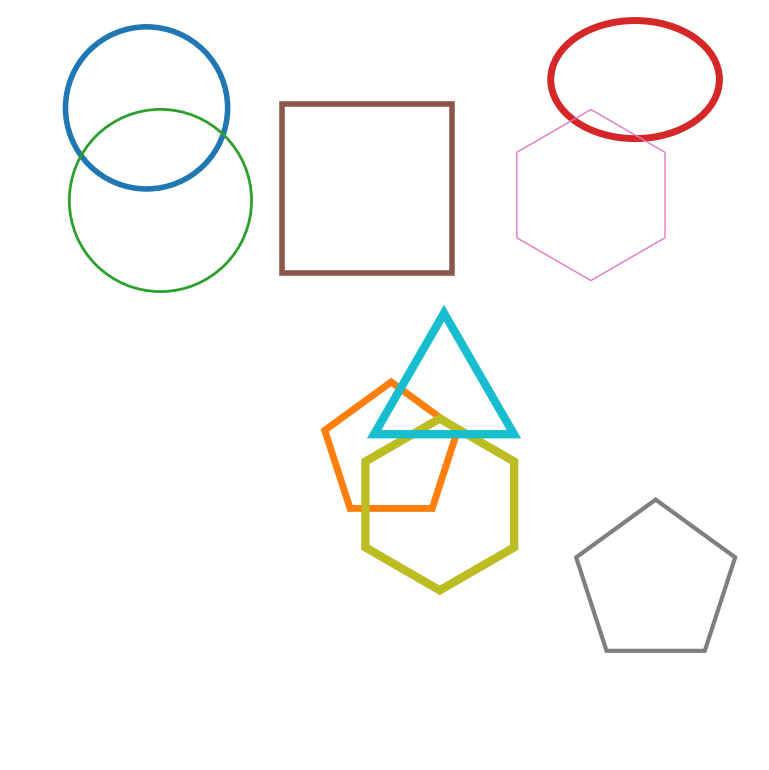[{"shape": "circle", "thickness": 2, "radius": 0.53, "center": [0.19, 0.86]}, {"shape": "pentagon", "thickness": 2.5, "radius": 0.45, "center": [0.508, 0.413]}, {"shape": "circle", "thickness": 1, "radius": 0.59, "center": [0.208, 0.74]}, {"shape": "oval", "thickness": 2.5, "radius": 0.55, "center": [0.825, 0.897]}, {"shape": "square", "thickness": 2, "radius": 0.55, "center": [0.477, 0.755]}, {"shape": "hexagon", "thickness": 0.5, "radius": 0.56, "center": [0.767, 0.747]}, {"shape": "pentagon", "thickness": 1.5, "radius": 0.54, "center": [0.852, 0.243]}, {"shape": "hexagon", "thickness": 3, "radius": 0.56, "center": [0.571, 0.345]}, {"shape": "triangle", "thickness": 3, "radius": 0.52, "center": [0.577, 0.489]}]